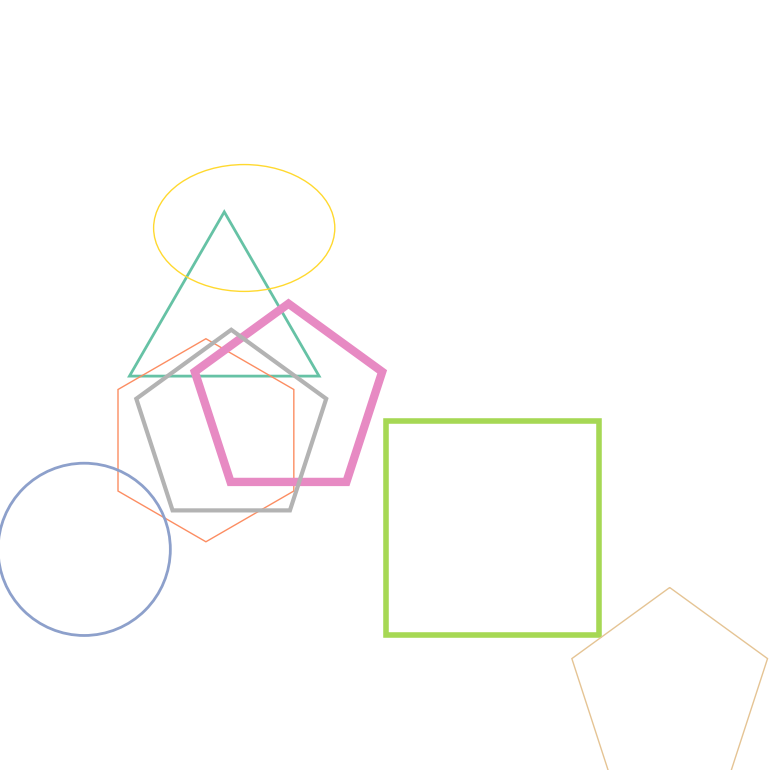[{"shape": "triangle", "thickness": 1, "radius": 0.71, "center": [0.291, 0.583]}, {"shape": "hexagon", "thickness": 0.5, "radius": 0.66, "center": [0.267, 0.428]}, {"shape": "circle", "thickness": 1, "radius": 0.56, "center": [0.109, 0.287]}, {"shape": "pentagon", "thickness": 3, "radius": 0.64, "center": [0.375, 0.478]}, {"shape": "square", "thickness": 2, "radius": 0.69, "center": [0.64, 0.315]}, {"shape": "oval", "thickness": 0.5, "radius": 0.59, "center": [0.317, 0.704]}, {"shape": "pentagon", "thickness": 0.5, "radius": 0.67, "center": [0.87, 0.103]}, {"shape": "pentagon", "thickness": 1.5, "radius": 0.65, "center": [0.3, 0.442]}]